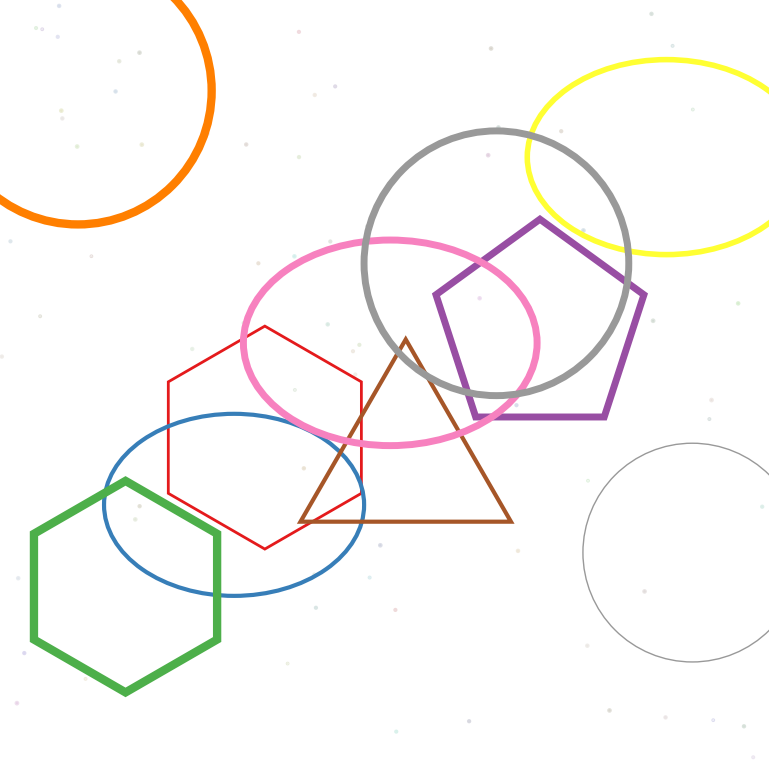[{"shape": "hexagon", "thickness": 1, "radius": 0.72, "center": [0.344, 0.432]}, {"shape": "oval", "thickness": 1.5, "radius": 0.84, "center": [0.304, 0.344]}, {"shape": "hexagon", "thickness": 3, "radius": 0.69, "center": [0.163, 0.238]}, {"shape": "pentagon", "thickness": 2.5, "radius": 0.71, "center": [0.701, 0.573]}, {"shape": "circle", "thickness": 3, "radius": 0.87, "center": [0.101, 0.882]}, {"shape": "oval", "thickness": 2, "radius": 0.9, "center": [0.866, 0.796]}, {"shape": "triangle", "thickness": 1.5, "radius": 0.79, "center": [0.527, 0.401]}, {"shape": "oval", "thickness": 2.5, "radius": 0.95, "center": [0.507, 0.555]}, {"shape": "circle", "thickness": 0.5, "radius": 0.71, "center": [0.899, 0.282]}, {"shape": "circle", "thickness": 2.5, "radius": 0.86, "center": [0.645, 0.658]}]